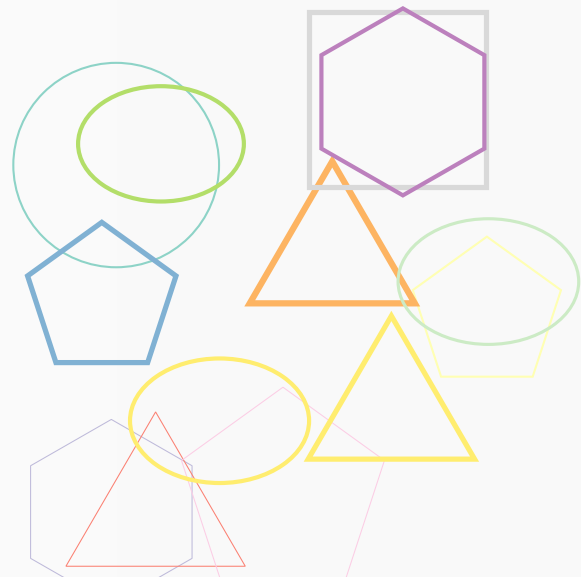[{"shape": "circle", "thickness": 1, "radius": 0.88, "center": [0.2, 0.713]}, {"shape": "pentagon", "thickness": 1, "radius": 0.67, "center": [0.838, 0.455]}, {"shape": "hexagon", "thickness": 0.5, "radius": 0.8, "center": [0.192, 0.112]}, {"shape": "triangle", "thickness": 0.5, "radius": 0.89, "center": [0.268, 0.108]}, {"shape": "pentagon", "thickness": 2.5, "radius": 0.67, "center": [0.175, 0.48]}, {"shape": "triangle", "thickness": 3, "radius": 0.82, "center": [0.572, 0.556]}, {"shape": "oval", "thickness": 2, "radius": 0.71, "center": [0.277, 0.75]}, {"shape": "pentagon", "thickness": 0.5, "radius": 0.92, "center": [0.487, 0.145]}, {"shape": "square", "thickness": 2.5, "radius": 0.76, "center": [0.684, 0.827]}, {"shape": "hexagon", "thickness": 2, "radius": 0.81, "center": [0.693, 0.823]}, {"shape": "oval", "thickness": 1.5, "radius": 0.78, "center": [0.84, 0.512]}, {"shape": "oval", "thickness": 2, "radius": 0.77, "center": [0.378, 0.271]}, {"shape": "triangle", "thickness": 2.5, "radius": 0.83, "center": [0.673, 0.287]}]